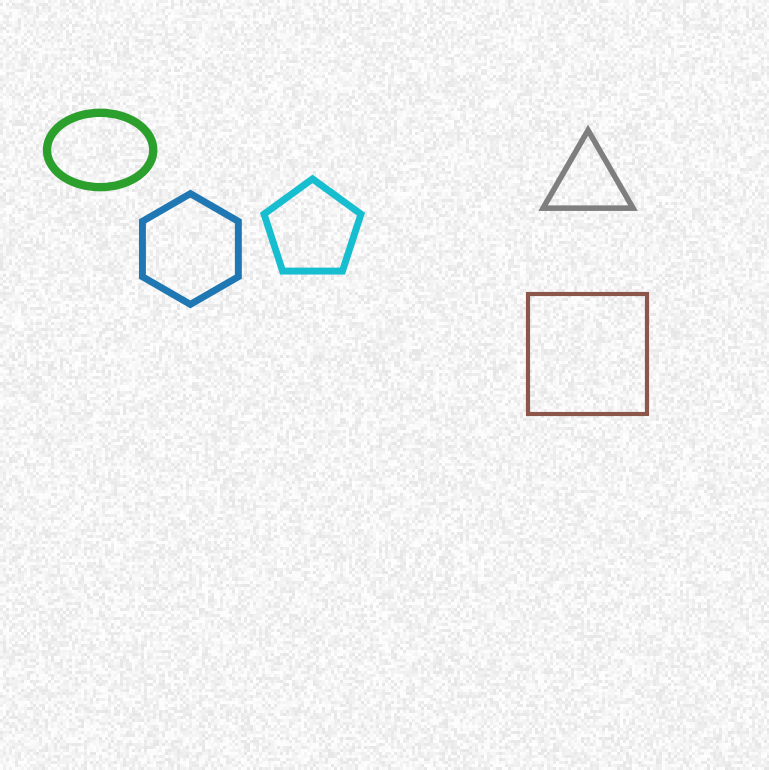[{"shape": "hexagon", "thickness": 2.5, "radius": 0.36, "center": [0.247, 0.677]}, {"shape": "oval", "thickness": 3, "radius": 0.34, "center": [0.13, 0.805]}, {"shape": "square", "thickness": 1.5, "radius": 0.39, "center": [0.763, 0.54]}, {"shape": "triangle", "thickness": 2, "radius": 0.34, "center": [0.764, 0.763]}, {"shape": "pentagon", "thickness": 2.5, "radius": 0.33, "center": [0.406, 0.701]}]